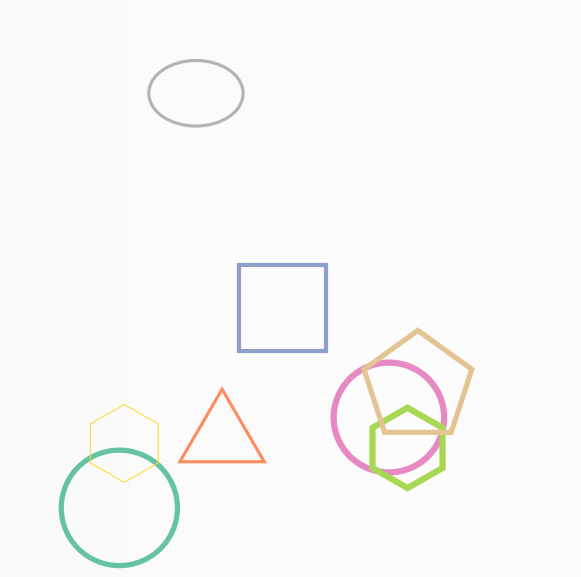[{"shape": "circle", "thickness": 2.5, "radius": 0.5, "center": [0.205, 0.12]}, {"shape": "triangle", "thickness": 1.5, "radius": 0.42, "center": [0.382, 0.241]}, {"shape": "square", "thickness": 2, "radius": 0.37, "center": [0.486, 0.465]}, {"shape": "circle", "thickness": 3, "radius": 0.48, "center": [0.669, 0.276]}, {"shape": "hexagon", "thickness": 3, "radius": 0.35, "center": [0.701, 0.224]}, {"shape": "hexagon", "thickness": 0.5, "radius": 0.34, "center": [0.214, 0.231]}, {"shape": "pentagon", "thickness": 2.5, "radius": 0.49, "center": [0.719, 0.329]}, {"shape": "oval", "thickness": 1.5, "radius": 0.41, "center": [0.337, 0.838]}]